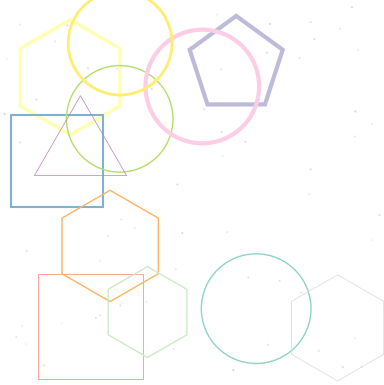[{"shape": "circle", "thickness": 1, "radius": 0.71, "center": [0.665, 0.198]}, {"shape": "hexagon", "thickness": 2.5, "radius": 0.75, "center": [0.182, 0.799]}, {"shape": "pentagon", "thickness": 3, "radius": 0.64, "center": [0.614, 0.832]}, {"shape": "square", "thickness": 0.5, "radius": 0.68, "center": [0.236, 0.151]}, {"shape": "square", "thickness": 1.5, "radius": 0.6, "center": [0.148, 0.582]}, {"shape": "hexagon", "thickness": 1, "radius": 0.72, "center": [0.286, 0.361]}, {"shape": "circle", "thickness": 1, "radius": 0.69, "center": [0.311, 0.691]}, {"shape": "circle", "thickness": 3, "radius": 0.74, "center": [0.525, 0.775]}, {"shape": "hexagon", "thickness": 0.5, "radius": 0.69, "center": [0.877, 0.148]}, {"shape": "triangle", "thickness": 0.5, "radius": 0.69, "center": [0.209, 0.613]}, {"shape": "hexagon", "thickness": 1, "radius": 0.59, "center": [0.383, 0.19]}, {"shape": "circle", "thickness": 2, "radius": 0.67, "center": [0.312, 0.888]}]